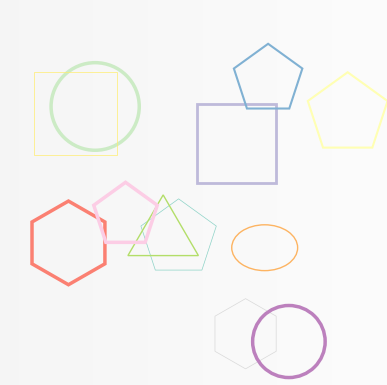[{"shape": "pentagon", "thickness": 0.5, "radius": 0.51, "center": [0.461, 0.381]}, {"shape": "pentagon", "thickness": 1.5, "radius": 0.54, "center": [0.897, 0.704]}, {"shape": "square", "thickness": 2, "radius": 0.51, "center": [0.611, 0.627]}, {"shape": "hexagon", "thickness": 2.5, "radius": 0.54, "center": [0.177, 0.369]}, {"shape": "pentagon", "thickness": 1.5, "radius": 0.46, "center": [0.692, 0.793]}, {"shape": "oval", "thickness": 1, "radius": 0.43, "center": [0.683, 0.357]}, {"shape": "triangle", "thickness": 1, "radius": 0.53, "center": [0.421, 0.389]}, {"shape": "pentagon", "thickness": 2.5, "radius": 0.43, "center": [0.324, 0.44]}, {"shape": "hexagon", "thickness": 0.5, "radius": 0.46, "center": [0.634, 0.133]}, {"shape": "circle", "thickness": 2.5, "radius": 0.47, "center": [0.746, 0.113]}, {"shape": "circle", "thickness": 2.5, "radius": 0.57, "center": [0.246, 0.723]}, {"shape": "square", "thickness": 0.5, "radius": 0.54, "center": [0.195, 0.706]}]